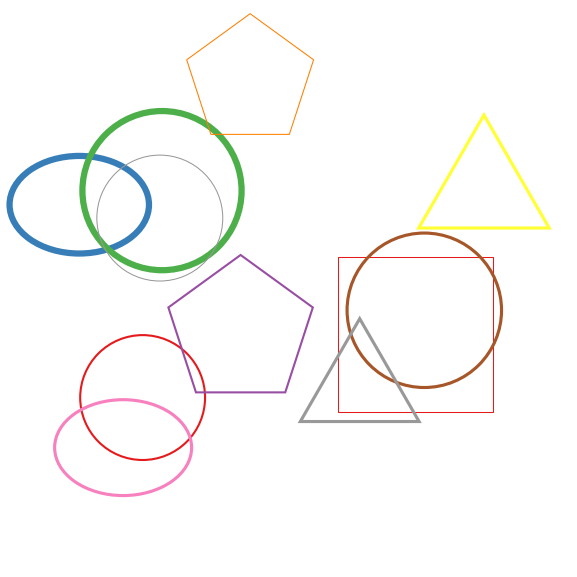[{"shape": "circle", "thickness": 1, "radius": 0.54, "center": [0.247, 0.311]}, {"shape": "square", "thickness": 0.5, "radius": 0.67, "center": [0.72, 0.42]}, {"shape": "oval", "thickness": 3, "radius": 0.6, "center": [0.137, 0.645]}, {"shape": "circle", "thickness": 3, "radius": 0.69, "center": [0.281, 0.669]}, {"shape": "pentagon", "thickness": 1, "radius": 0.66, "center": [0.417, 0.426]}, {"shape": "pentagon", "thickness": 0.5, "radius": 0.58, "center": [0.433, 0.86]}, {"shape": "triangle", "thickness": 1.5, "radius": 0.65, "center": [0.838, 0.67]}, {"shape": "circle", "thickness": 1.5, "radius": 0.67, "center": [0.735, 0.462]}, {"shape": "oval", "thickness": 1.5, "radius": 0.59, "center": [0.213, 0.224]}, {"shape": "circle", "thickness": 0.5, "radius": 0.55, "center": [0.277, 0.622]}, {"shape": "triangle", "thickness": 1.5, "radius": 0.59, "center": [0.623, 0.329]}]